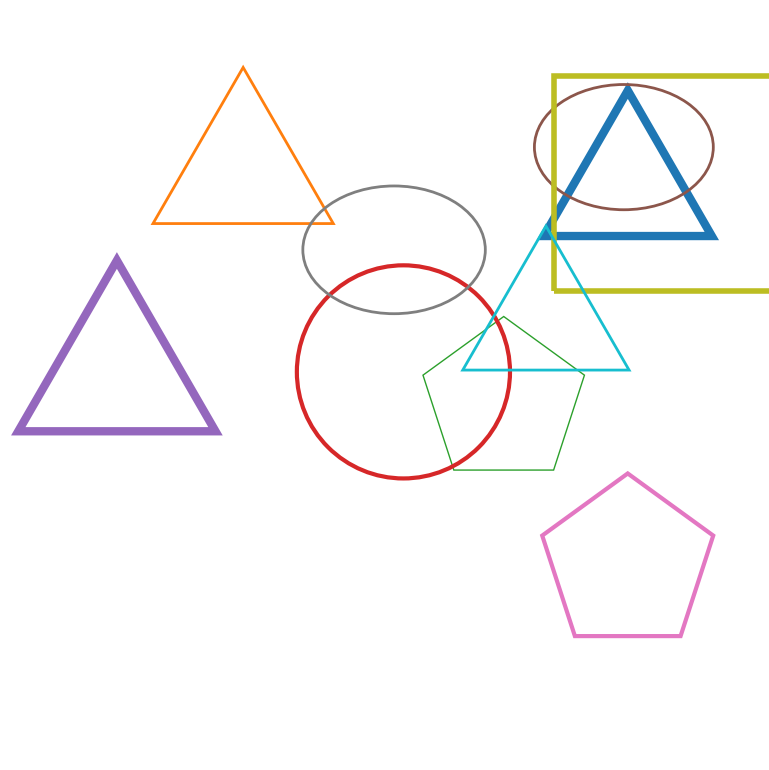[{"shape": "triangle", "thickness": 3, "radius": 0.63, "center": [0.815, 0.756]}, {"shape": "triangle", "thickness": 1, "radius": 0.68, "center": [0.316, 0.777]}, {"shape": "pentagon", "thickness": 0.5, "radius": 0.55, "center": [0.654, 0.479]}, {"shape": "circle", "thickness": 1.5, "radius": 0.69, "center": [0.524, 0.517]}, {"shape": "triangle", "thickness": 3, "radius": 0.74, "center": [0.152, 0.514]}, {"shape": "oval", "thickness": 1, "radius": 0.58, "center": [0.81, 0.809]}, {"shape": "pentagon", "thickness": 1.5, "radius": 0.58, "center": [0.815, 0.268]}, {"shape": "oval", "thickness": 1, "radius": 0.59, "center": [0.512, 0.676]}, {"shape": "square", "thickness": 2, "radius": 0.7, "center": [0.86, 0.762]}, {"shape": "triangle", "thickness": 1, "radius": 0.62, "center": [0.709, 0.582]}]